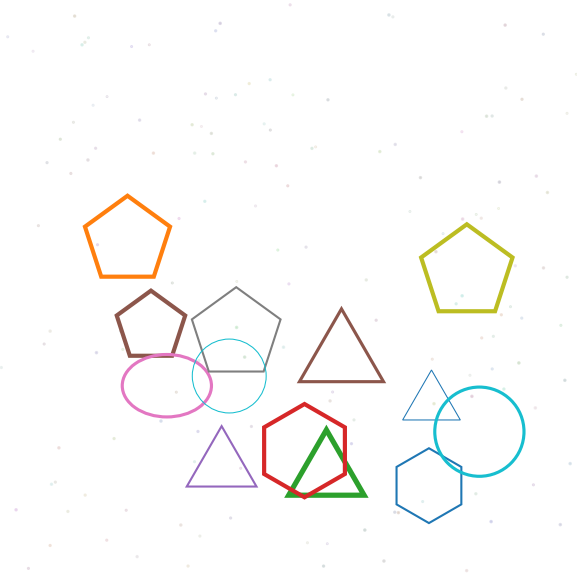[{"shape": "triangle", "thickness": 0.5, "radius": 0.29, "center": [0.747, 0.301]}, {"shape": "hexagon", "thickness": 1, "radius": 0.32, "center": [0.743, 0.158]}, {"shape": "pentagon", "thickness": 2, "radius": 0.39, "center": [0.221, 0.583]}, {"shape": "triangle", "thickness": 2.5, "radius": 0.38, "center": [0.565, 0.179]}, {"shape": "hexagon", "thickness": 2, "radius": 0.4, "center": [0.527, 0.219]}, {"shape": "triangle", "thickness": 1, "radius": 0.35, "center": [0.384, 0.191]}, {"shape": "pentagon", "thickness": 2, "radius": 0.31, "center": [0.261, 0.434]}, {"shape": "triangle", "thickness": 1.5, "radius": 0.42, "center": [0.591, 0.38]}, {"shape": "oval", "thickness": 1.5, "radius": 0.39, "center": [0.289, 0.331]}, {"shape": "pentagon", "thickness": 1, "radius": 0.4, "center": [0.409, 0.421]}, {"shape": "pentagon", "thickness": 2, "radius": 0.42, "center": [0.808, 0.528]}, {"shape": "circle", "thickness": 1.5, "radius": 0.39, "center": [0.83, 0.252]}, {"shape": "circle", "thickness": 0.5, "radius": 0.32, "center": [0.397, 0.348]}]